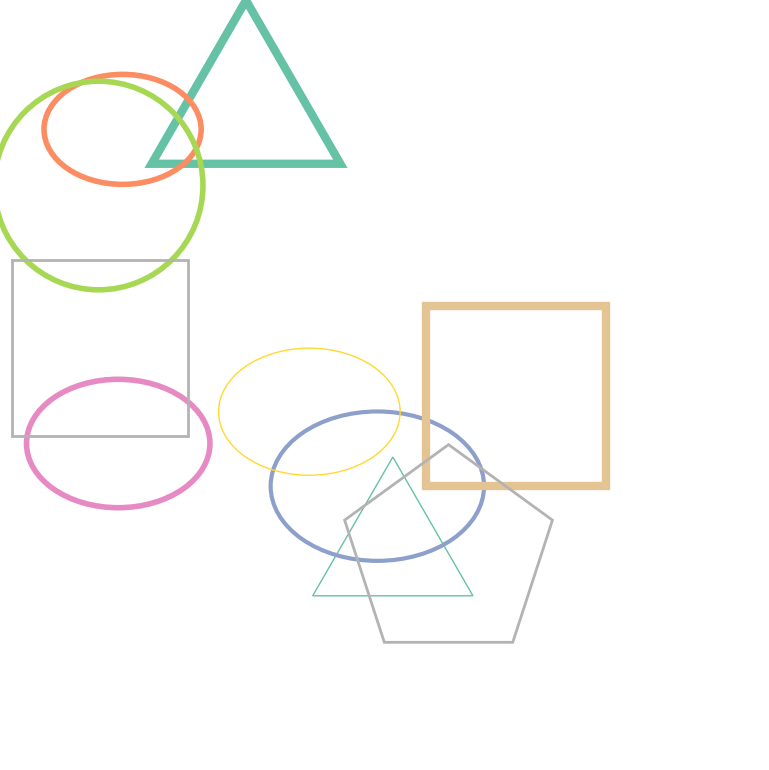[{"shape": "triangle", "thickness": 0.5, "radius": 0.6, "center": [0.51, 0.286]}, {"shape": "triangle", "thickness": 3, "radius": 0.71, "center": [0.32, 0.858]}, {"shape": "oval", "thickness": 2, "radius": 0.51, "center": [0.159, 0.832]}, {"shape": "oval", "thickness": 1.5, "radius": 0.69, "center": [0.49, 0.369]}, {"shape": "oval", "thickness": 2, "radius": 0.6, "center": [0.154, 0.424]}, {"shape": "circle", "thickness": 2, "radius": 0.68, "center": [0.128, 0.759]}, {"shape": "oval", "thickness": 0.5, "radius": 0.59, "center": [0.402, 0.465]}, {"shape": "square", "thickness": 3, "radius": 0.59, "center": [0.67, 0.485]}, {"shape": "square", "thickness": 1, "radius": 0.57, "center": [0.13, 0.548]}, {"shape": "pentagon", "thickness": 1, "radius": 0.71, "center": [0.583, 0.281]}]